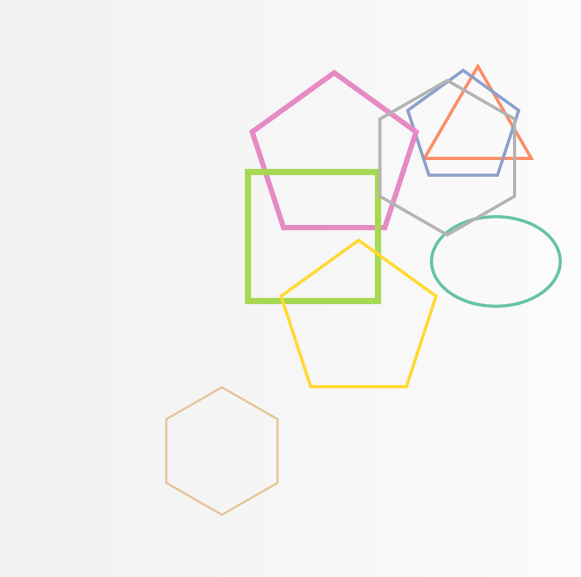[{"shape": "oval", "thickness": 1.5, "radius": 0.55, "center": [0.853, 0.546]}, {"shape": "triangle", "thickness": 1.5, "radius": 0.53, "center": [0.822, 0.778]}, {"shape": "pentagon", "thickness": 1.5, "radius": 0.5, "center": [0.797, 0.777]}, {"shape": "pentagon", "thickness": 2.5, "radius": 0.74, "center": [0.575, 0.725]}, {"shape": "square", "thickness": 3, "radius": 0.56, "center": [0.539, 0.59]}, {"shape": "pentagon", "thickness": 1.5, "radius": 0.7, "center": [0.617, 0.443]}, {"shape": "hexagon", "thickness": 1, "radius": 0.55, "center": [0.382, 0.218]}, {"shape": "hexagon", "thickness": 1.5, "radius": 0.67, "center": [0.769, 0.726]}]